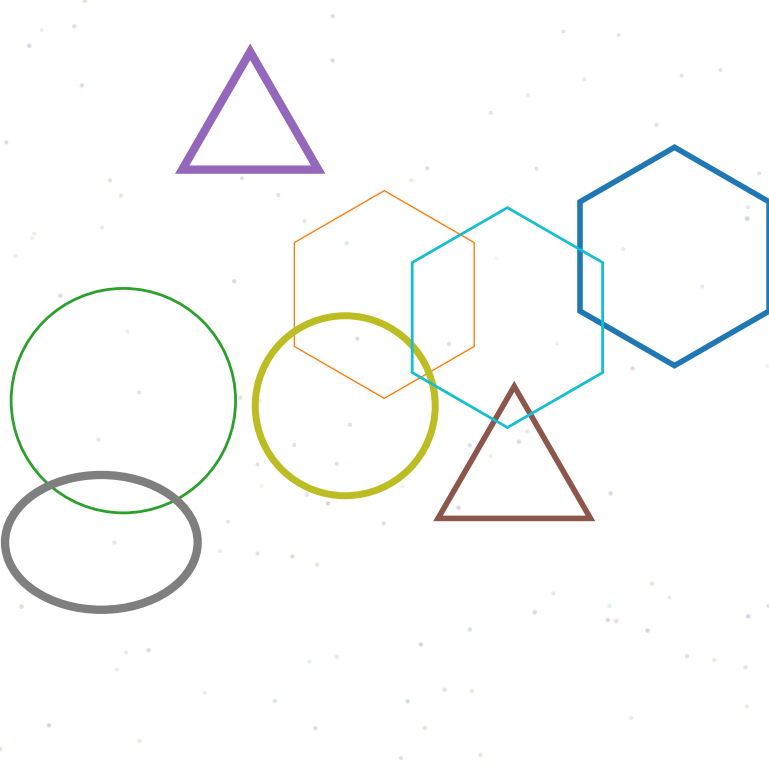[{"shape": "hexagon", "thickness": 2, "radius": 0.71, "center": [0.876, 0.667]}, {"shape": "hexagon", "thickness": 0.5, "radius": 0.67, "center": [0.499, 0.618]}, {"shape": "circle", "thickness": 1, "radius": 0.73, "center": [0.16, 0.48]}, {"shape": "triangle", "thickness": 3, "radius": 0.51, "center": [0.325, 0.831]}, {"shape": "triangle", "thickness": 2, "radius": 0.57, "center": [0.668, 0.384]}, {"shape": "oval", "thickness": 3, "radius": 0.63, "center": [0.132, 0.296]}, {"shape": "circle", "thickness": 2.5, "radius": 0.58, "center": [0.448, 0.473]}, {"shape": "hexagon", "thickness": 1, "radius": 0.71, "center": [0.659, 0.588]}]